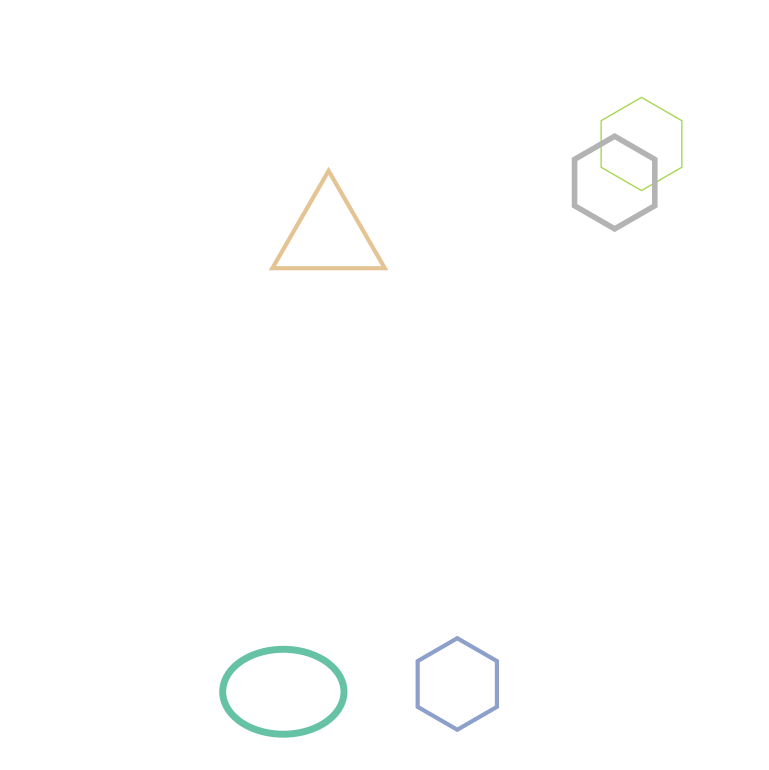[{"shape": "oval", "thickness": 2.5, "radius": 0.39, "center": [0.368, 0.102]}, {"shape": "hexagon", "thickness": 1.5, "radius": 0.3, "center": [0.594, 0.112]}, {"shape": "hexagon", "thickness": 0.5, "radius": 0.3, "center": [0.833, 0.813]}, {"shape": "triangle", "thickness": 1.5, "radius": 0.42, "center": [0.427, 0.694]}, {"shape": "hexagon", "thickness": 2, "radius": 0.3, "center": [0.798, 0.763]}]